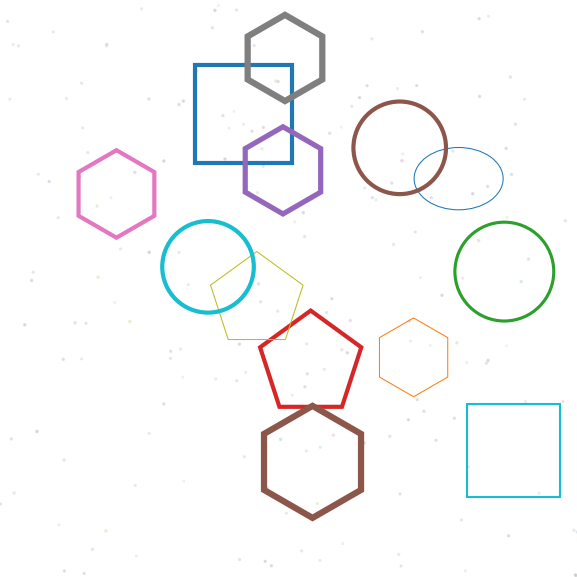[{"shape": "square", "thickness": 2, "radius": 0.42, "center": [0.422, 0.802]}, {"shape": "oval", "thickness": 0.5, "radius": 0.39, "center": [0.794, 0.69]}, {"shape": "hexagon", "thickness": 0.5, "radius": 0.34, "center": [0.716, 0.38]}, {"shape": "circle", "thickness": 1.5, "radius": 0.43, "center": [0.873, 0.529]}, {"shape": "pentagon", "thickness": 2, "radius": 0.46, "center": [0.538, 0.369]}, {"shape": "hexagon", "thickness": 2.5, "radius": 0.38, "center": [0.49, 0.704]}, {"shape": "hexagon", "thickness": 3, "radius": 0.48, "center": [0.541, 0.199]}, {"shape": "circle", "thickness": 2, "radius": 0.4, "center": [0.692, 0.743]}, {"shape": "hexagon", "thickness": 2, "radius": 0.38, "center": [0.202, 0.663]}, {"shape": "hexagon", "thickness": 3, "radius": 0.37, "center": [0.493, 0.899]}, {"shape": "pentagon", "thickness": 0.5, "radius": 0.42, "center": [0.445, 0.479]}, {"shape": "square", "thickness": 1, "radius": 0.4, "center": [0.889, 0.219]}, {"shape": "circle", "thickness": 2, "radius": 0.4, "center": [0.36, 0.537]}]